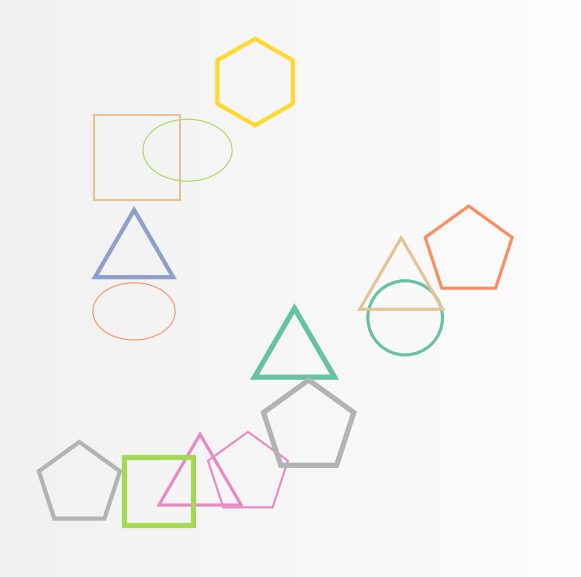[{"shape": "circle", "thickness": 1.5, "radius": 0.32, "center": [0.697, 0.449]}, {"shape": "triangle", "thickness": 2.5, "radius": 0.4, "center": [0.507, 0.386]}, {"shape": "pentagon", "thickness": 1.5, "radius": 0.39, "center": [0.806, 0.564]}, {"shape": "oval", "thickness": 0.5, "radius": 0.35, "center": [0.231, 0.46]}, {"shape": "triangle", "thickness": 2, "radius": 0.39, "center": [0.231, 0.558]}, {"shape": "triangle", "thickness": 1.5, "radius": 0.41, "center": [0.344, 0.165]}, {"shape": "pentagon", "thickness": 1, "radius": 0.36, "center": [0.427, 0.179]}, {"shape": "oval", "thickness": 0.5, "radius": 0.38, "center": [0.323, 0.739]}, {"shape": "square", "thickness": 2.5, "radius": 0.29, "center": [0.272, 0.149]}, {"shape": "hexagon", "thickness": 2, "radius": 0.37, "center": [0.439, 0.857]}, {"shape": "square", "thickness": 1, "radius": 0.37, "center": [0.236, 0.727]}, {"shape": "triangle", "thickness": 1.5, "radius": 0.41, "center": [0.69, 0.505]}, {"shape": "pentagon", "thickness": 2.5, "radius": 0.41, "center": [0.531, 0.26]}, {"shape": "pentagon", "thickness": 2, "radius": 0.37, "center": [0.137, 0.16]}]